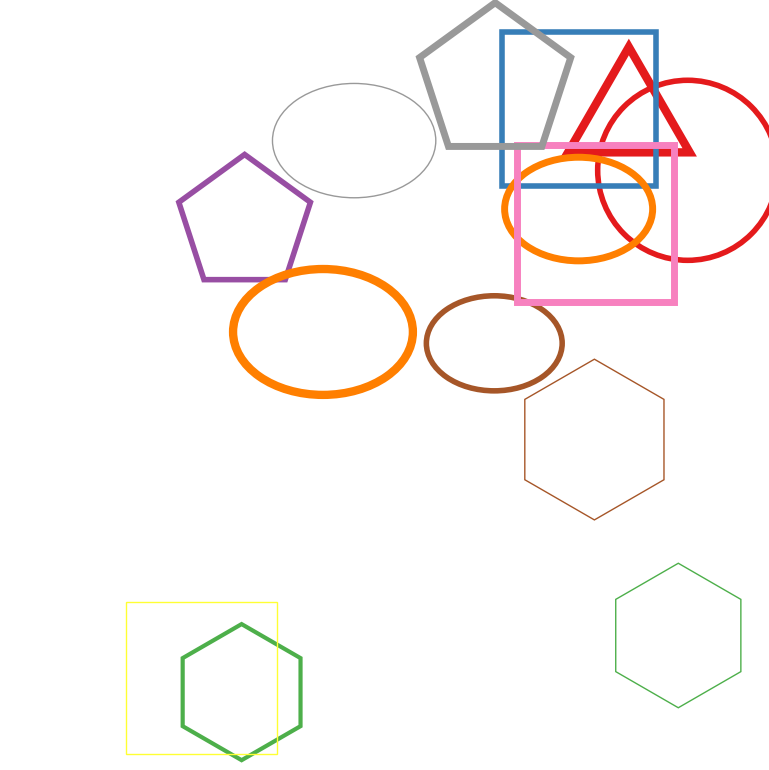[{"shape": "circle", "thickness": 2, "radius": 0.58, "center": [0.893, 0.779]}, {"shape": "triangle", "thickness": 3, "radius": 0.46, "center": [0.817, 0.848]}, {"shape": "square", "thickness": 2, "radius": 0.5, "center": [0.751, 0.858]}, {"shape": "hexagon", "thickness": 0.5, "radius": 0.47, "center": [0.881, 0.175]}, {"shape": "hexagon", "thickness": 1.5, "radius": 0.44, "center": [0.314, 0.101]}, {"shape": "pentagon", "thickness": 2, "radius": 0.45, "center": [0.318, 0.71]}, {"shape": "oval", "thickness": 2.5, "radius": 0.48, "center": [0.751, 0.729]}, {"shape": "oval", "thickness": 3, "radius": 0.58, "center": [0.419, 0.569]}, {"shape": "square", "thickness": 0.5, "radius": 0.49, "center": [0.261, 0.119]}, {"shape": "oval", "thickness": 2, "radius": 0.44, "center": [0.642, 0.554]}, {"shape": "hexagon", "thickness": 0.5, "radius": 0.52, "center": [0.772, 0.429]}, {"shape": "square", "thickness": 2.5, "radius": 0.51, "center": [0.774, 0.71]}, {"shape": "pentagon", "thickness": 2.5, "radius": 0.52, "center": [0.643, 0.893]}, {"shape": "oval", "thickness": 0.5, "radius": 0.53, "center": [0.46, 0.817]}]